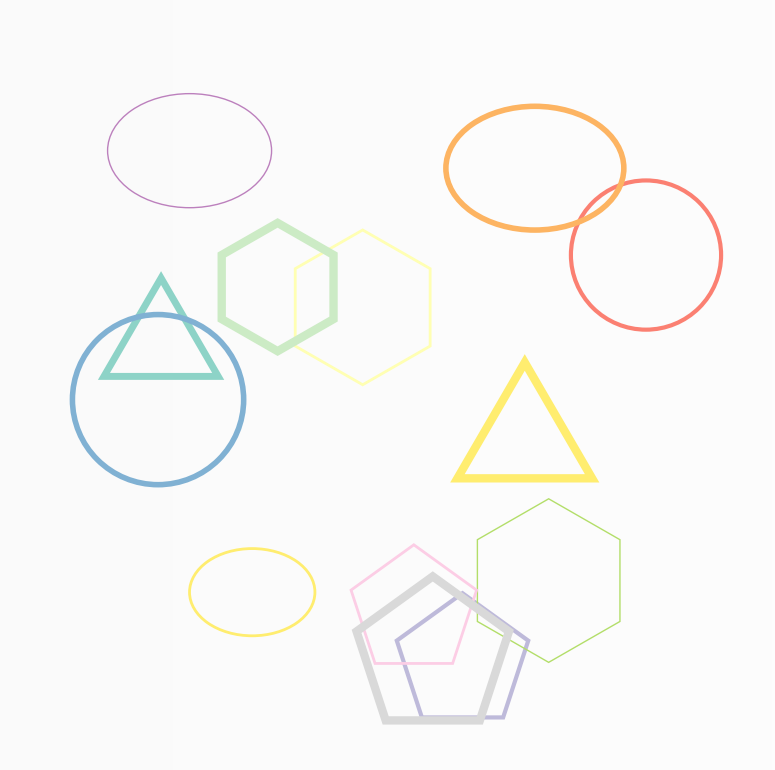[{"shape": "triangle", "thickness": 2.5, "radius": 0.43, "center": [0.208, 0.554]}, {"shape": "hexagon", "thickness": 1, "radius": 0.5, "center": [0.468, 0.601]}, {"shape": "pentagon", "thickness": 1.5, "radius": 0.45, "center": [0.597, 0.14]}, {"shape": "circle", "thickness": 1.5, "radius": 0.48, "center": [0.834, 0.669]}, {"shape": "circle", "thickness": 2, "radius": 0.55, "center": [0.204, 0.481]}, {"shape": "oval", "thickness": 2, "radius": 0.57, "center": [0.69, 0.782]}, {"shape": "hexagon", "thickness": 0.5, "radius": 0.53, "center": [0.708, 0.246]}, {"shape": "pentagon", "thickness": 1, "radius": 0.43, "center": [0.534, 0.207]}, {"shape": "pentagon", "thickness": 3, "radius": 0.52, "center": [0.558, 0.148]}, {"shape": "oval", "thickness": 0.5, "radius": 0.53, "center": [0.245, 0.804]}, {"shape": "hexagon", "thickness": 3, "radius": 0.42, "center": [0.358, 0.627]}, {"shape": "triangle", "thickness": 3, "radius": 0.5, "center": [0.677, 0.429]}, {"shape": "oval", "thickness": 1, "radius": 0.4, "center": [0.325, 0.231]}]